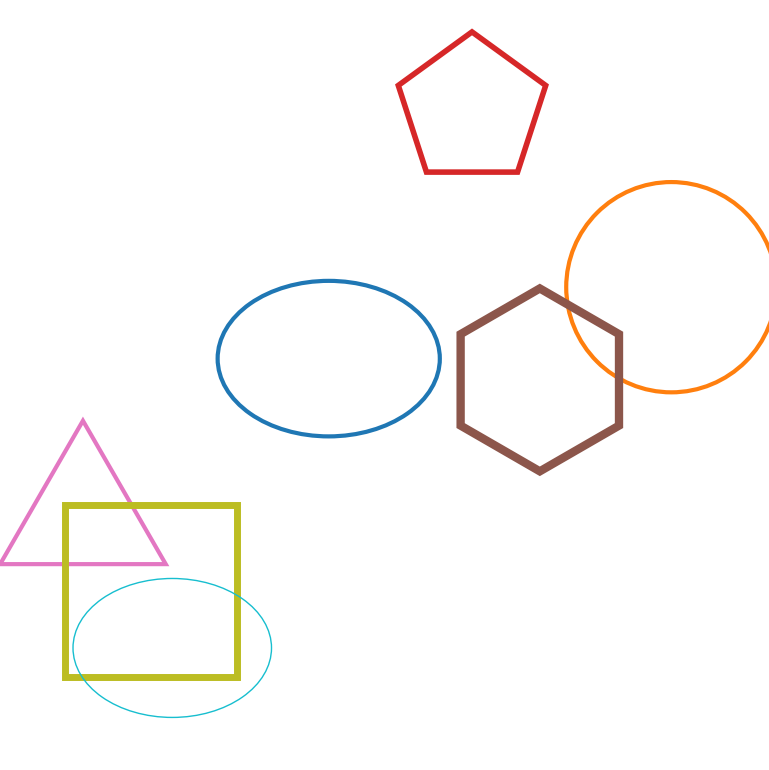[{"shape": "oval", "thickness": 1.5, "radius": 0.72, "center": [0.427, 0.534]}, {"shape": "circle", "thickness": 1.5, "radius": 0.68, "center": [0.872, 0.627]}, {"shape": "pentagon", "thickness": 2, "radius": 0.5, "center": [0.613, 0.858]}, {"shape": "hexagon", "thickness": 3, "radius": 0.59, "center": [0.701, 0.507]}, {"shape": "triangle", "thickness": 1.5, "radius": 0.62, "center": [0.108, 0.329]}, {"shape": "square", "thickness": 2.5, "radius": 0.56, "center": [0.196, 0.232]}, {"shape": "oval", "thickness": 0.5, "radius": 0.64, "center": [0.224, 0.159]}]